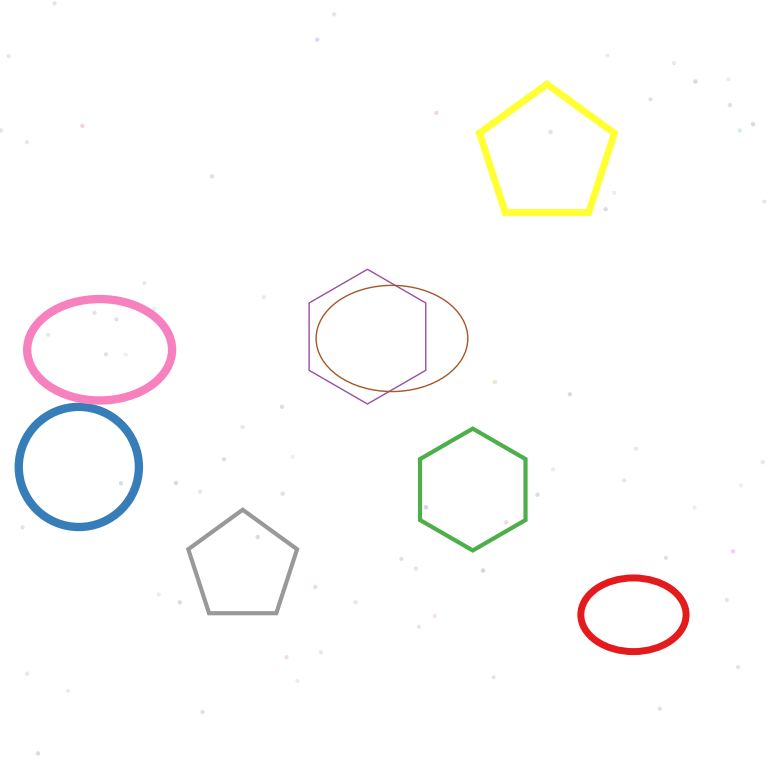[{"shape": "oval", "thickness": 2.5, "radius": 0.34, "center": [0.823, 0.202]}, {"shape": "circle", "thickness": 3, "radius": 0.39, "center": [0.102, 0.394]}, {"shape": "hexagon", "thickness": 1.5, "radius": 0.4, "center": [0.614, 0.364]}, {"shape": "hexagon", "thickness": 0.5, "radius": 0.44, "center": [0.477, 0.563]}, {"shape": "pentagon", "thickness": 2.5, "radius": 0.46, "center": [0.71, 0.799]}, {"shape": "oval", "thickness": 0.5, "radius": 0.49, "center": [0.509, 0.56]}, {"shape": "oval", "thickness": 3, "radius": 0.47, "center": [0.129, 0.546]}, {"shape": "pentagon", "thickness": 1.5, "radius": 0.37, "center": [0.315, 0.264]}]